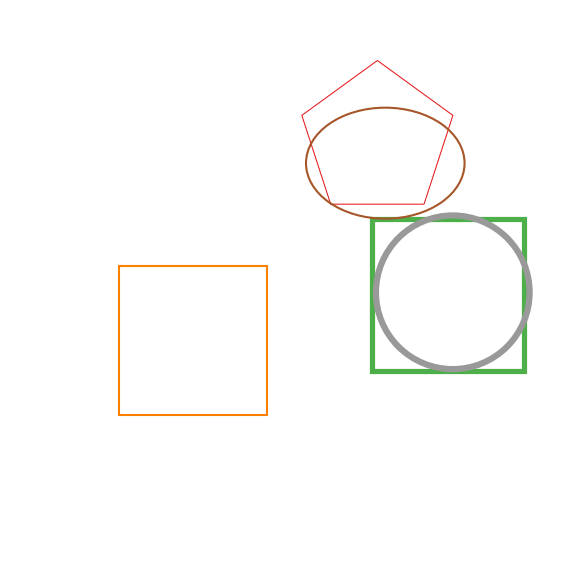[{"shape": "pentagon", "thickness": 0.5, "radius": 0.69, "center": [0.653, 0.757]}, {"shape": "square", "thickness": 2.5, "radius": 0.66, "center": [0.776, 0.488]}, {"shape": "square", "thickness": 1, "radius": 0.64, "center": [0.334, 0.41]}, {"shape": "oval", "thickness": 1, "radius": 0.69, "center": [0.667, 0.717]}, {"shape": "circle", "thickness": 3, "radius": 0.67, "center": [0.784, 0.493]}]